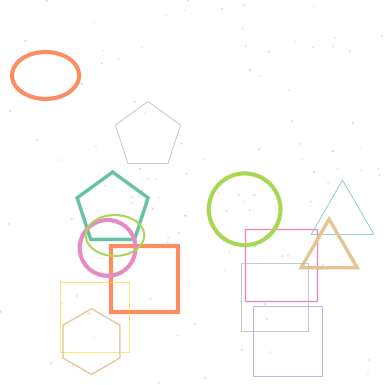[{"shape": "triangle", "thickness": 0.5, "radius": 0.47, "center": [0.89, 0.438]}, {"shape": "pentagon", "thickness": 2.5, "radius": 0.48, "center": [0.293, 0.456]}, {"shape": "oval", "thickness": 3, "radius": 0.44, "center": [0.118, 0.804]}, {"shape": "square", "thickness": 3, "radius": 0.43, "center": [0.375, 0.276]}, {"shape": "square", "thickness": 0.5, "radius": 0.45, "center": [0.746, 0.115]}, {"shape": "circle", "thickness": 3, "radius": 0.36, "center": [0.28, 0.356]}, {"shape": "square", "thickness": 1, "radius": 0.47, "center": [0.73, 0.312]}, {"shape": "circle", "thickness": 3, "radius": 0.47, "center": [0.635, 0.456]}, {"shape": "oval", "thickness": 1.5, "radius": 0.38, "center": [0.299, 0.388]}, {"shape": "square", "thickness": 0.5, "radius": 0.45, "center": [0.245, 0.177]}, {"shape": "triangle", "thickness": 2.5, "radius": 0.42, "center": [0.855, 0.347]}, {"shape": "hexagon", "thickness": 1, "radius": 0.43, "center": [0.238, 0.113]}, {"shape": "square", "thickness": 0.5, "radius": 0.44, "center": [0.713, 0.228]}, {"shape": "pentagon", "thickness": 0.5, "radius": 0.44, "center": [0.384, 0.648]}]